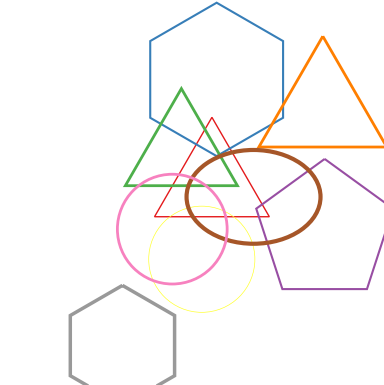[{"shape": "triangle", "thickness": 1, "radius": 0.86, "center": [0.55, 0.523]}, {"shape": "hexagon", "thickness": 1.5, "radius": 1.0, "center": [0.563, 0.794]}, {"shape": "triangle", "thickness": 2, "radius": 0.84, "center": [0.471, 0.602]}, {"shape": "pentagon", "thickness": 1.5, "radius": 0.93, "center": [0.843, 0.4]}, {"shape": "triangle", "thickness": 2, "radius": 0.96, "center": [0.839, 0.714]}, {"shape": "circle", "thickness": 0.5, "radius": 0.69, "center": [0.524, 0.327]}, {"shape": "oval", "thickness": 3, "radius": 0.87, "center": [0.659, 0.489]}, {"shape": "circle", "thickness": 2, "radius": 0.71, "center": [0.447, 0.405]}, {"shape": "hexagon", "thickness": 2.5, "radius": 0.78, "center": [0.318, 0.102]}]